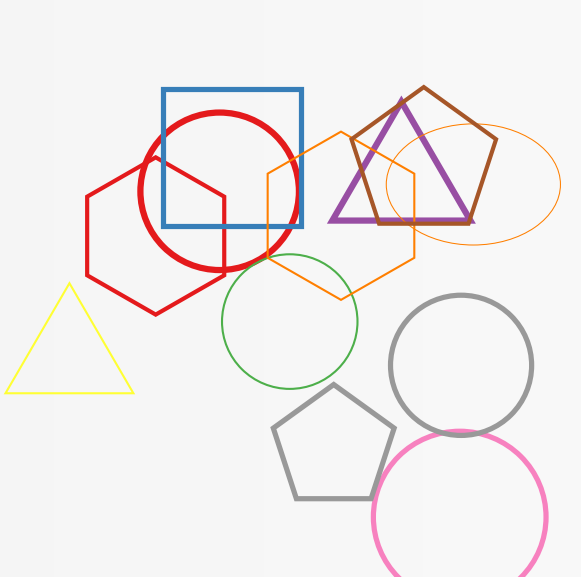[{"shape": "hexagon", "thickness": 2, "radius": 0.68, "center": [0.268, 0.591]}, {"shape": "circle", "thickness": 3, "radius": 0.68, "center": [0.378, 0.668]}, {"shape": "square", "thickness": 2.5, "radius": 0.59, "center": [0.399, 0.727]}, {"shape": "circle", "thickness": 1, "radius": 0.58, "center": [0.498, 0.442]}, {"shape": "triangle", "thickness": 3, "radius": 0.69, "center": [0.691, 0.686]}, {"shape": "oval", "thickness": 0.5, "radius": 0.75, "center": [0.814, 0.68]}, {"shape": "hexagon", "thickness": 1, "radius": 0.73, "center": [0.587, 0.626]}, {"shape": "triangle", "thickness": 1, "radius": 0.64, "center": [0.119, 0.382]}, {"shape": "pentagon", "thickness": 2, "radius": 0.65, "center": [0.729, 0.718]}, {"shape": "circle", "thickness": 2.5, "radius": 0.74, "center": [0.791, 0.104]}, {"shape": "pentagon", "thickness": 2.5, "radius": 0.55, "center": [0.574, 0.224]}, {"shape": "circle", "thickness": 2.5, "radius": 0.61, "center": [0.793, 0.367]}]